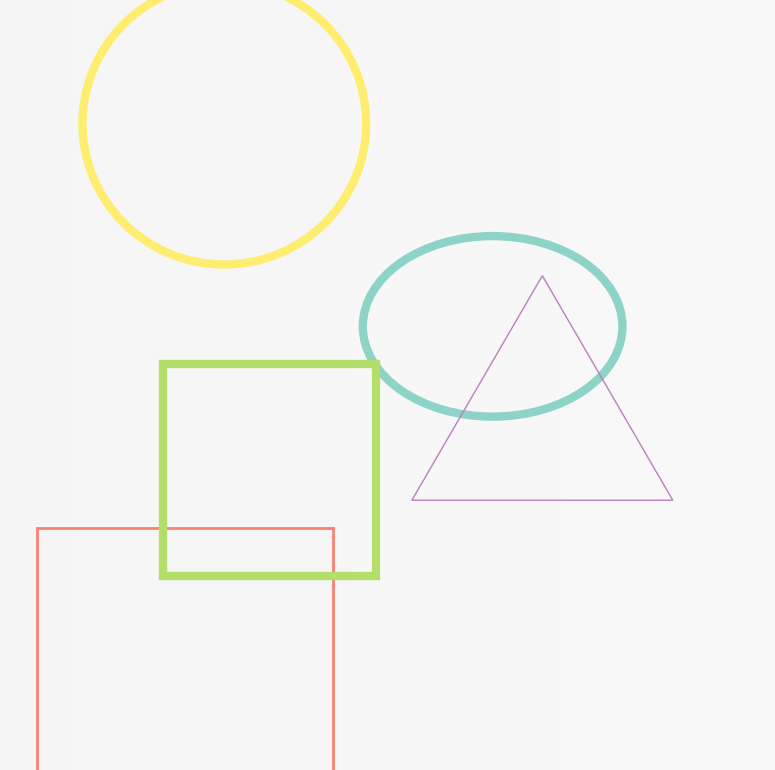[{"shape": "oval", "thickness": 3, "radius": 0.84, "center": [0.636, 0.576]}, {"shape": "square", "thickness": 1, "radius": 0.95, "center": [0.239, 0.124]}, {"shape": "square", "thickness": 3, "radius": 0.69, "center": [0.348, 0.389]}, {"shape": "triangle", "thickness": 0.5, "radius": 0.97, "center": [0.7, 0.448]}, {"shape": "circle", "thickness": 3, "radius": 0.92, "center": [0.289, 0.84]}]